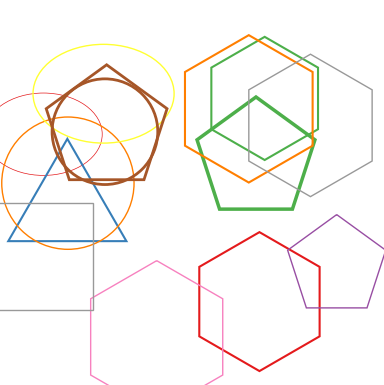[{"shape": "hexagon", "thickness": 1.5, "radius": 0.9, "center": [0.674, 0.217]}, {"shape": "oval", "thickness": 0.5, "radius": 0.76, "center": [0.113, 0.651]}, {"shape": "triangle", "thickness": 1.5, "radius": 0.89, "center": [0.175, 0.462]}, {"shape": "hexagon", "thickness": 1.5, "radius": 0.8, "center": [0.687, 0.744]}, {"shape": "pentagon", "thickness": 2.5, "radius": 0.8, "center": [0.665, 0.587]}, {"shape": "pentagon", "thickness": 1, "radius": 0.67, "center": [0.875, 0.309]}, {"shape": "circle", "thickness": 1, "radius": 0.86, "center": [0.176, 0.524]}, {"shape": "hexagon", "thickness": 1.5, "radius": 0.96, "center": [0.646, 0.717]}, {"shape": "oval", "thickness": 1, "radius": 0.92, "center": [0.269, 0.757]}, {"shape": "circle", "thickness": 2, "radius": 0.69, "center": [0.273, 0.658]}, {"shape": "pentagon", "thickness": 2, "radius": 0.83, "center": [0.277, 0.667]}, {"shape": "hexagon", "thickness": 1, "radius": 0.99, "center": [0.407, 0.125]}, {"shape": "square", "thickness": 1, "radius": 0.69, "center": [0.103, 0.334]}, {"shape": "hexagon", "thickness": 1, "radius": 0.92, "center": [0.806, 0.674]}]